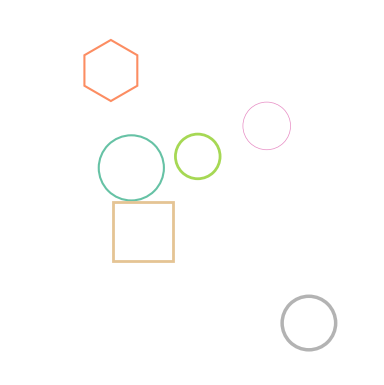[{"shape": "circle", "thickness": 1.5, "radius": 0.42, "center": [0.341, 0.564]}, {"shape": "hexagon", "thickness": 1.5, "radius": 0.4, "center": [0.288, 0.817]}, {"shape": "circle", "thickness": 0.5, "radius": 0.31, "center": [0.693, 0.673]}, {"shape": "circle", "thickness": 2, "radius": 0.29, "center": [0.514, 0.594]}, {"shape": "square", "thickness": 2, "radius": 0.39, "center": [0.372, 0.399]}, {"shape": "circle", "thickness": 2.5, "radius": 0.35, "center": [0.802, 0.161]}]